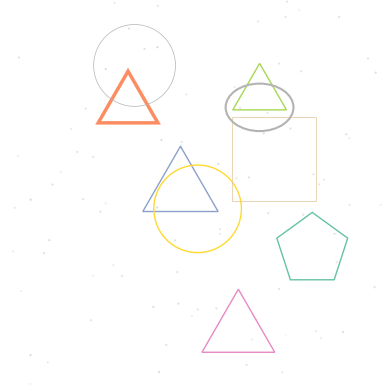[{"shape": "pentagon", "thickness": 1, "radius": 0.48, "center": [0.811, 0.352]}, {"shape": "triangle", "thickness": 2.5, "radius": 0.45, "center": [0.333, 0.726]}, {"shape": "triangle", "thickness": 1, "radius": 0.56, "center": [0.469, 0.507]}, {"shape": "triangle", "thickness": 1, "radius": 0.55, "center": [0.619, 0.14]}, {"shape": "triangle", "thickness": 1, "radius": 0.4, "center": [0.674, 0.755]}, {"shape": "circle", "thickness": 1, "radius": 0.57, "center": [0.513, 0.458]}, {"shape": "square", "thickness": 0.5, "radius": 0.55, "center": [0.712, 0.587]}, {"shape": "circle", "thickness": 0.5, "radius": 0.53, "center": [0.35, 0.83]}, {"shape": "oval", "thickness": 1.5, "radius": 0.44, "center": [0.674, 0.721]}]